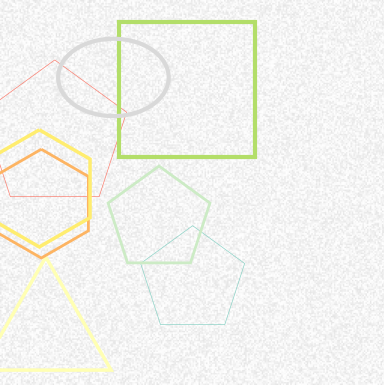[{"shape": "pentagon", "thickness": 0.5, "radius": 0.71, "center": [0.5, 0.272]}, {"shape": "triangle", "thickness": 2.5, "radius": 0.98, "center": [0.119, 0.137]}, {"shape": "pentagon", "thickness": 0.5, "radius": 0.98, "center": [0.142, 0.648]}, {"shape": "hexagon", "thickness": 2, "radius": 0.71, "center": [0.107, 0.471]}, {"shape": "square", "thickness": 3, "radius": 0.88, "center": [0.486, 0.767]}, {"shape": "oval", "thickness": 3, "radius": 0.72, "center": [0.295, 0.799]}, {"shape": "pentagon", "thickness": 2, "radius": 0.7, "center": [0.413, 0.43]}, {"shape": "hexagon", "thickness": 2.5, "radius": 0.76, "center": [0.102, 0.511]}]